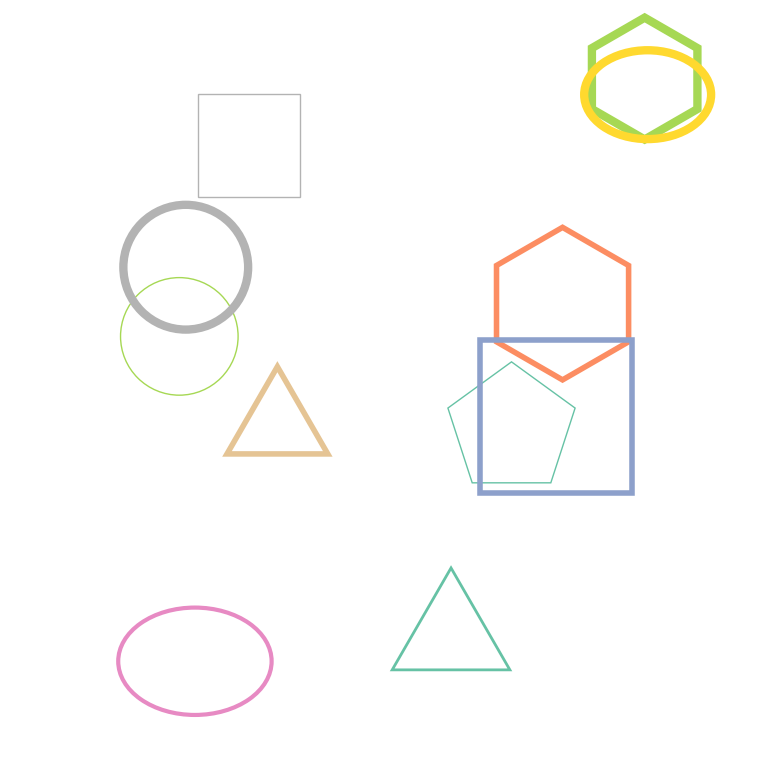[{"shape": "triangle", "thickness": 1, "radius": 0.44, "center": [0.586, 0.174]}, {"shape": "pentagon", "thickness": 0.5, "radius": 0.43, "center": [0.664, 0.443]}, {"shape": "hexagon", "thickness": 2, "radius": 0.5, "center": [0.731, 0.606]}, {"shape": "square", "thickness": 2, "radius": 0.5, "center": [0.722, 0.459]}, {"shape": "oval", "thickness": 1.5, "radius": 0.5, "center": [0.253, 0.141]}, {"shape": "hexagon", "thickness": 3, "radius": 0.4, "center": [0.837, 0.898]}, {"shape": "circle", "thickness": 0.5, "radius": 0.38, "center": [0.233, 0.563]}, {"shape": "oval", "thickness": 3, "radius": 0.41, "center": [0.841, 0.877]}, {"shape": "triangle", "thickness": 2, "radius": 0.38, "center": [0.36, 0.448]}, {"shape": "square", "thickness": 0.5, "radius": 0.33, "center": [0.323, 0.811]}, {"shape": "circle", "thickness": 3, "radius": 0.41, "center": [0.241, 0.653]}]